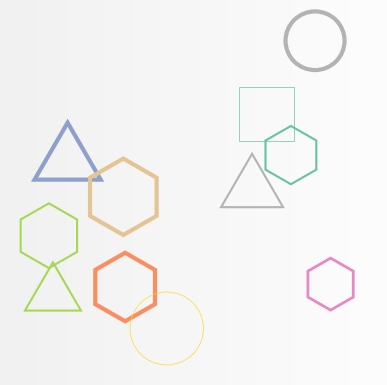[{"shape": "hexagon", "thickness": 1.5, "radius": 0.38, "center": [0.751, 0.597]}, {"shape": "square", "thickness": 0.5, "radius": 0.35, "center": [0.688, 0.705]}, {"shape": "hexagon", "thickness": 3, "radius": 0.44, "center": [0.323, 0.254]}, {"shape": "triangle", "thickness": 3, "radius": 0.49, "center": [0.174, 0.583]}, {"shape": "hexagon", "thickness": 2, "radius": 0.34, "center": [0.853, 0.262]}, {"shape": "triangle", "thickness": 1.5, "radius": 0.42, "center": [0.137, 0.235]}, {"shape": "hexagon", "thickness": 1.5, "radius": 0.42, "center": [0.126, 0.388]}, {"shape": "circle", "thickness": 0.5, "radius": 0.47, "center": [0.43, 0.147]}, {"shape": "hexagon", "thickness": 3, "radius": 0.5, "center": [0.318, 0.489]}, {"shape": "circle", "thickness": 3, "radius": 0.38, "center": [0.813, 0.894]}, {"shape": "triangle", "thickness": 1.5, "radius": 0.46, "center": [0.651, 0.508]}]